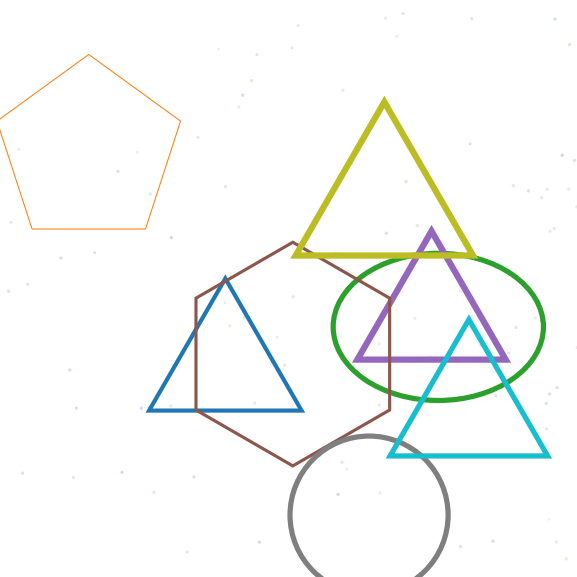[{"shape": "triangle", "thickness": 2, "radius": 0.76, "center": [0.39, 0.364]}, {"shape": "pentagon", "thickness": 0.5, "radius": 0.84, "center": [0.154, 0.738]}, {"shape": "oval", "thickness": 2.5, "radius": 0.91, "center": [0.759, 0.433]}, {"shape": "triangle", "thickness": 3, "radius": 0.74, "center": [0.747, 0.451]}, {"shape": "hexagon", "thickness": 1.5, "radius": 0.97, "center": [0.507, 0.386]}, {"shape": "circle", "thickness": 2.5, "radius": 0.68, "center": [0.639, 0.107]}, {"shape": "triangle", "thickness": 3, "radius": 0.89, "center": [0.666, 0.645]}, {"shape": "triangle", "thickness": 2.5, "radius": 0.79, "center": [0.812, 0.288]}]